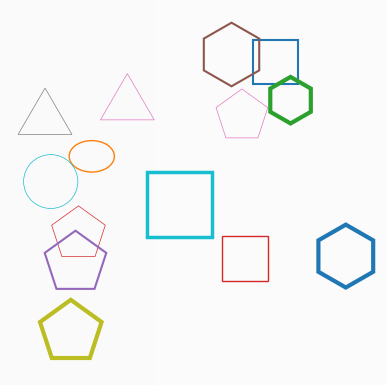[{"shape": "hexagon", "thickness": 3, "radius": 0.41, "center": [0.892, 0.335]}, {"shape": "square", "thickness": 1.5, "radius": 0.29, "center": [0.711, 0.839]}, {"shape": "oval", "thickness": 1, "radius": 0.29, "center": [0.237, 0.594]}, {"shape": "hexagon", "thickness": 3, "radius": 0.3, "center": [0.75, 0.74]}, {"shape": "square", "thickness": 1, "radius": 0.29, "center": [0.633, 0.328]}, {"shape": "pentagon", "thickness": 0.5, "radius": 0.36, "center": [0.203, 0.393]}, {"shape": "pentagon", "thickness": 1.5, "radius": 0.42, "center": [0.195, 0.317]}, {"shape": "hexagon", "thickness": 1.5, "radius": 0.41, "center": [0.597, 0.858]}, {"shape": "pentagon", "thickness": 0.5, "radius": 0.35, "center": [0.624, 0.699]}, {"shape": "triangle", "thickness": 0.5, "radius": 0.4, "center": [0.329, 0.729]}, {"shape": "triangle", "thickness": 0.5, "radius": 0.4, "center": [0.116, 0.691]}, {"shape": "pentagon", "thickness": 3, "radius": 0.42, "center": [0.183, 0.138]}, {"shape": "square", "thickness": 2.5, "radius": 0.42, "center": [0.464, 0.468]}, {"shape": "circle", "thickness": 0.5, "radius": 0.35, "center": [0.131, 0.528]}]